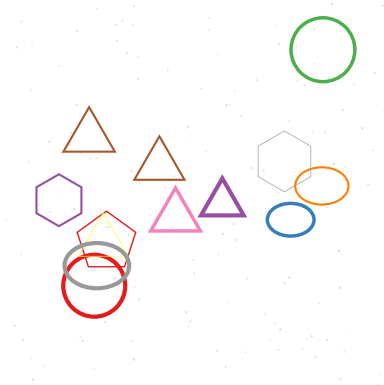[{"shape": "pentagon", "thickness": 1, "radius": 0.4, "center": [0.277, 0.372]}, {"shape": "circle", "thickness": 3, "radius": 0.4, "center": [0.245, 0.258]}, {"shape": "oval", "thickness": 2.5, "radius": 0.3, "center": [0.755, 0.429]}, {"shape": "circle", "thickness": 2.5, "radius": 0.41, "center": [0.839, 0.871]}, {"shape": "hexagon", "thickness": 1.5, "radius": 0.34, "center": [0.153, 0.48]}, {"shape": "triangle", "thickness": 3, "radius": 0.32, "center": [0.578, 0.473]}, {"shape": "oval", "thickness": 1.5, "radius": 0.35, "center": [0.836, 0.517]}, {"shape": "triangle", "thickness": 0.5, "radius": 0.38, "center": [0.268, 0.372]}, {"shape": "triangle", "thickness": 1.5, "radius": 0.39, "center": [0.232, 0.645]}, {"shape": "triangle", "thickness": 1.5, "radius": 0.38, "center": [0.414, 0.571]}, {"shape": "triangle", "thickness": 2.5, "radius": 0.37, "center": [0.456, 0.437]}, {"shape": "oval", "thickness": 3, "radius": 0.42, "center": [0.252, 0.31]}, {"shape": "hexagon", "thickness": 0.5, "radius": 0.4, "center": [0.739, 0.581]}]